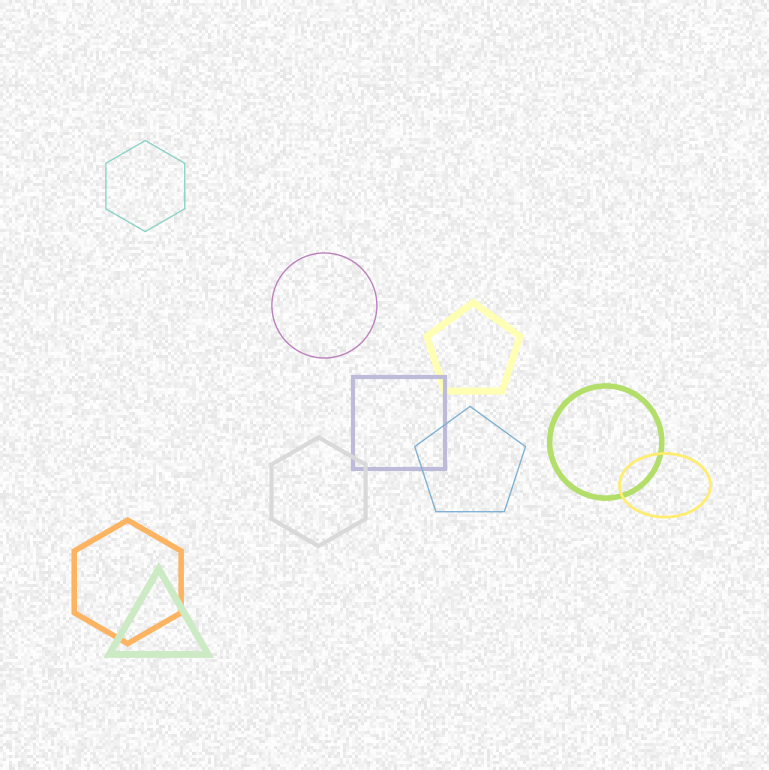[{"shape": "hexagon", "thickness": 0.5, "radius": 0.3, "center": [0.189, 0.758]}, {"shape": "pentagon", "thickness": 2.5, "radius": 0.32, "center": [0.615, 0.544]}, {"shape": "square", "thickness": 1.5, "radius": 0.3, "center": [0.518, 0.45]}, {"shape": "pentagon", "thickness": 0.5, "radius": 0.38, "center": [0.611, 0.397]}, {"shape": "hexagon", "thickness": 2, "radius": 0.4, "center": [0.166, 0.244]}, {"shape": "circle", "thickness": 2, "radius": 0.36, "center": [0.787, 0.426]}, {"shape": "hexagon", "thickness": 1.5, "radius": 0.35, "center": [0.414, 0.361]}, {"shape": "circle", "thickness": 0.5, "radius": 0.34, "center": [0.421, 0.603]}, {"shape": "triangle", "thickness": 2.5, "radius": 0.37, "center": [0.206, 0.187]}, {"shape": "oval", "thickness": 1, "radius": 0.3, "center": [0.864, 0.37]}]